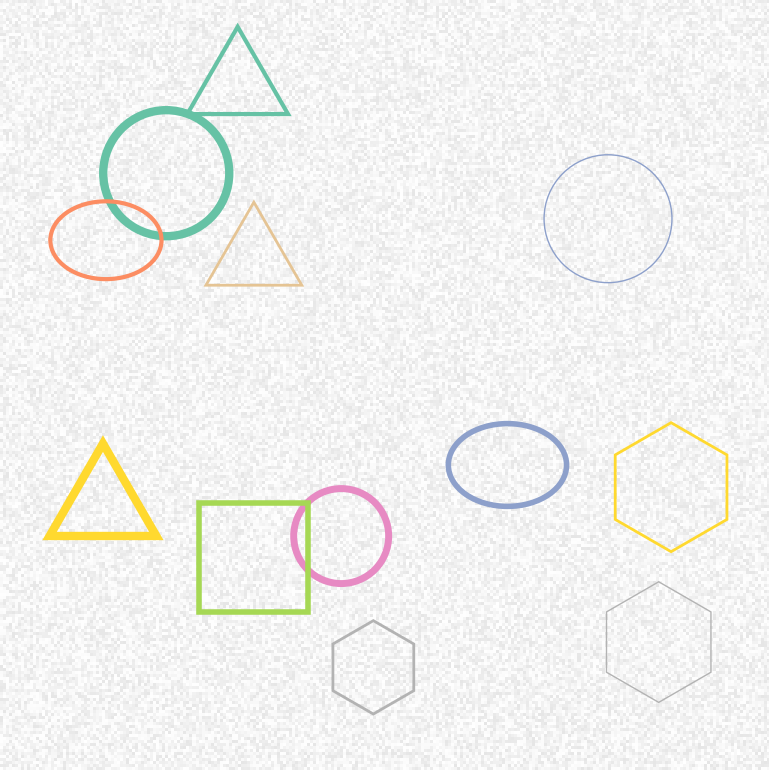[{"shape": "circle", "thickness": 3, "radius": 0.41, "center": [0.216, 0.775]}, {"shape": "triangle", "thickness": 1.5, "radius": 0.38, "center": [0.309, 0.89]}, {"shape": "oval", "thickness": 1.5, "radius": 0.36, "center": [0.138, 0.688]}, {"shape": "oval", "thickness": 2, "radius": 0.38, "center": [0.659, 0.396]}, {"shape": "circle", "thickness": 0.5, "radius": 0.42, "center": [0.79, 0.716]}, {"shape": "circle", "thickness": 2.5, "radius": 0.31, "center": [0.443, 0.304]}, {"shape": "square", "thickness": 2, "radius": 0.35, "center": [0.329, 0.276]}, {"shape": "triangle", "thickness": 3, "radius": 0.4, "center": [0.134, 0.344]}, {"shape": "hexagon", "thickness": 1, "radius": 0.42, "center": [0.872, 0.367]}, {"shape": "triangle", "thickness": 1, "radius": 0.36, "center": [0.33, 0.666]}, {"shape": "hexagon", "thickness": 1, "radius": 0.3, "center": [0.485, 0.133]}, {"shape": "hexagon", "thickness": 0.5, "radius": 0.39, "center": [0.855, 0.166]}]